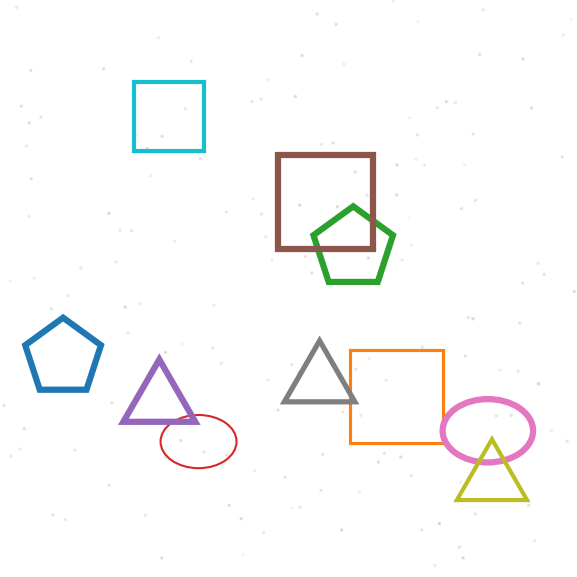[{"shape": "pentagon", "thickness": 3, "radius": 0.34, "center": [0.109, 0.38]}, {"shape": "square", "thickness": 1.5, "radius": 0.4, "center": [0.687, 0.313]}, {"shape": "pentagon", "thickness": 3, "radius": 0.36, "center": [0.612, 0.569]}, {"shape": "oval", "thickness": 1, "radius": 0.33, "center": [0.344, 0.234]}, {"shape": "triangle", "thickness": 3, "radius": 0.36, "center": [0.276, 0.305]}, {"shape": "square", "thickness": 3, "radius": 0.41, "center": [0.563, 0.649]}, {"shape": "oval", "thickness": 3, "radius": 0.39, "center": [0.845, 0.253]}, {"shape": "triangle", "thickness": 2.5, "radius": 0.35, "center": [0.553, 0.339]}, {"shape": "triangle", "thickness": 2, "radius": 0.35, "center": [0.852, 0.168]}, {"shape": "square", "thickness": 2, "radius": 0.3, "center": [0.292, 0.797]}]